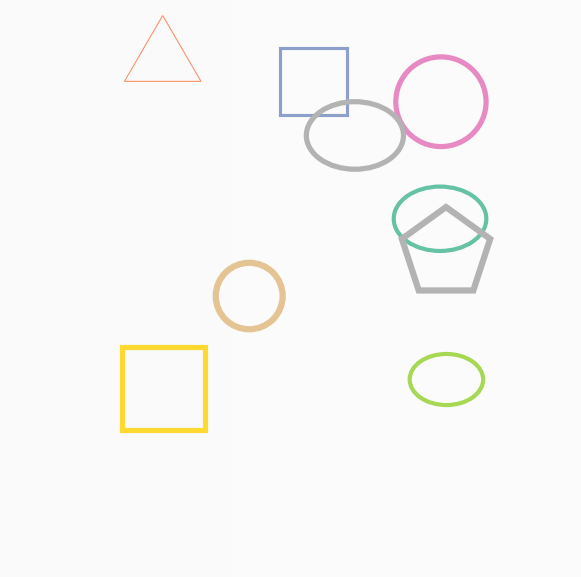[{"shape": "oval", "thickness": 2, "radius": 0.4, "center": [0.757, 0.62]}, {"shape": "triangle", "thickness": 0.5, "radius": 0.38, "center": [0.28, 0.896]}, {"shape": "square", "thickness": 1.5, "radius": 0.29, "center": [0.539, 0.857]}, {"shape": "circle", "thickness": 2.5, "radius": 0.39, "center": [0.759, 0.823]}, {"shape": "oval", "thickness": 2, "radius": 0.32, "center": [0.768, 0.342]}, {"shape": "square", "thickness": 2.5, "radius": 0.36, "center": [0.281, 0.326]}, {"shape": "circle", "thickness": 3, "radius": 0.29, "center": [0.429, 0.487]}, {"shape": "pentagon", "thickness": 3, "radius": 0.4, "center": [0.767, 0.561]}, {"shape": "oval", "thickness": 2.5, "radius": 0.42, "center": [0.611, 0.765]}]